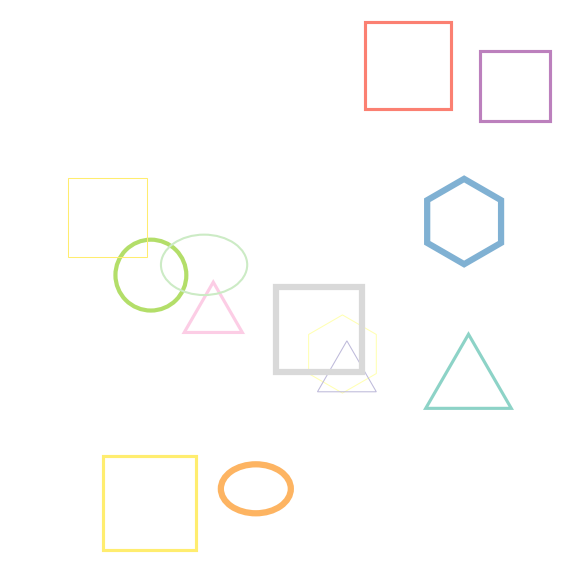[{"shape": "triangle", "thickness": 1.5, "radius": 0.43, "center": [0.811, 0.335]}, {"shape": "hexagon", "thickness": 0.5, "radius": 0.34, "center": [0.593, 0.386]}, {"shape": "triangle", "thickness": 0.5, "radius": 0.29, "center": [0.601, 0.35]}, {"shape": "square", "thickness": 1.5, "radius": 0.37, "center": [0.707, 0.886]}, {"shape": "hexagon", "thickness": 3, "radius": 0.37, "center": [0.804, 0.616]}, {"shape": "oval", "thickness": 3, "radius": 0.3, "center": [0.443, 0.153]}, {"shape": "circle", "thickness": 2, "radius": 0.31, "center": [0.261, 0.523]}, {"shape": "triangle", "thickness": 1.5, "radius": 0.29, "center": [0.369, 0.452]}, {"shape": "square", "thickness": 3, "radius": 0.37, "center": [0.552, 0.429]}, {"shape": "square", "thickness": 1.5, "radius": 0.3, "center": [0.892, 0.851]}, {"shape": "oval", "thickness": 1, "radius": 0.37, "center": [0.353, 0.541]}, {"shape": "square", "thickness": 1.5, "radius": 0.41, "center": [0.259, 0.128]}, {"shape": "square", "thickness": 0.5, "radius": 0.34, "center": [0.186, 0.623]}]